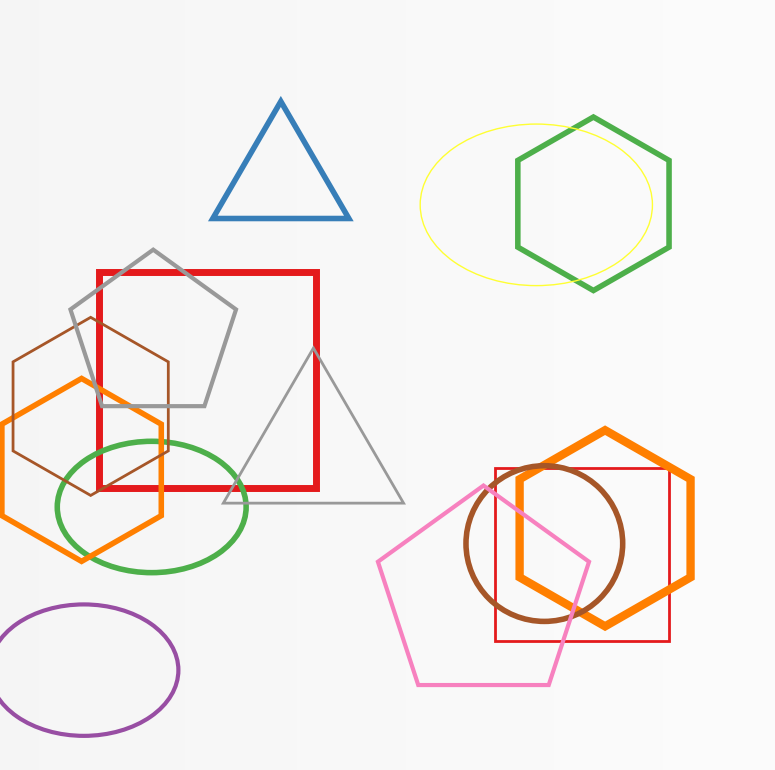[{"shape": "square", "thickness": 1, "radius": 0.56, "center": [0.752, 0.279]}, {"shape": "square", "thickness": 2.5, "radius": 0.7, "center": [0.267, 0.507]}, {"shape": "triangle", "thickness": 2, "radius": 0.51, "center": [0.362, 0.767]}, {"shape": "oval", "thickness": 2, "radius": 0.61, "center": [0.196, 0.342]}, {"shape": "hexagon", "thickness": 2, "radius": 0.56, "center": [0.766, 0.735]}, {"shape": "oval", "thickness": 1.5, "radius": 0.61, "center": [0.108, 0.13]}, {"shape": "hexagon", "thickness": 3, "radius": 0.64, "center": [0.781, 0.314]}, {"shape": "hexagon", "thickness": 2, "radius": 0.59, "center": [0.105, 0.39]}, {"shape": "oval", "thickness": 0.5, "radius": 0.75, "center": [0.692, 0.734]}, {"shape": "hexagon", "thickness": 1, "radius": 0.58, "center": [0.117, 0.472]}, {"shape": "circle", "thickness": 2, "radius": 0.51, "center": [0.702, 0.294]}, {"shape": "pentagon", "thickness": 1.5, "radius": 0.72, "center": [0.624, 0.226]}, {"shape": "pentagon", "thickness": 1.5, "radius": 0.56, "center": [0.198, 0.563]}, {"shape": "triangle", "thickness": 1, "radius": 0.67, "center": [0.404, 0.414]}]